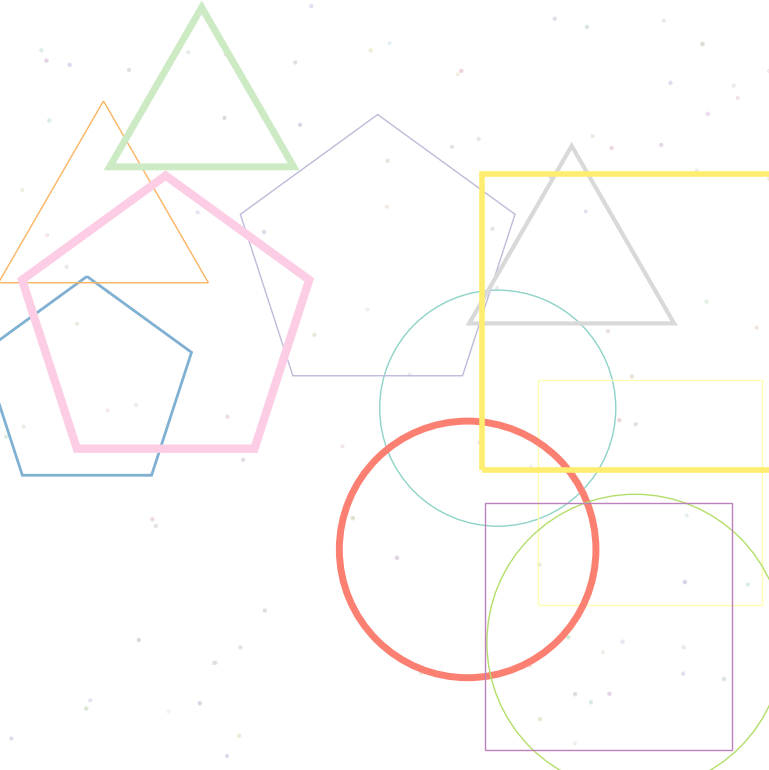[{"shape": "circle", "thickness": 0.5, "radius": 0.77, "center": [0.646, 0.47]}, {"shape": "square", "thickness": 0.5, "radius": 0.73, "center": [0.844, 0.361]}, {"shape": "pentagon", "thickness": 0.5, "radius": 0.94, "center": [0.491, 0.664]}, {"shape": "circle", "thickness": 2.5, "radius": 0.83, "center": [0.607, 0.286]}, {"shape": "pentagon", "thickness": 1, "radius": 0.71, "center": [0.113, 0.498]}, {"shape": "triangle", "thickness": 0.5, "radius": 0.79, "center": [0.134, 0.711]}, {"shape": "circle", "thickness": 0.5, "radius": 0.96, "center": [0.825, 0.166]}, {"shape": "pentagon", "thickness": 3, "radius": 0.98, "center": [0.215, 0.576]}, {"shape": "triangle", "thickness": 1.5, "radius": 0.77, "center": [0.742, 0.657]}, {"shape": "square", "thickness": 0.5, "radius": 0.8, "center": [0.79, 0.186]}, {"shape": "triangle", "thickness": 2.5, "radius": 0.69, "center": [0.262, 0.852]}, {"shape": "square", "thickness": 2, "radius": 0.96, "center": [0.818, 0.582]}]